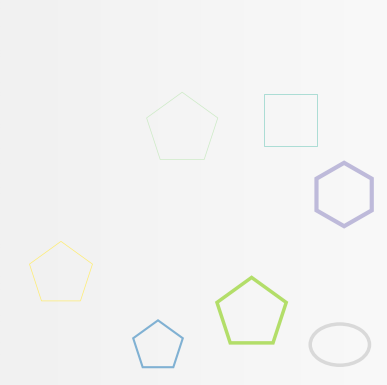[{"shape": "square", "thickness": 0.5, "radius": 0.34, "center": [0.75, 0.689]}, {"shape": "hexagon", "thickness": 3, "radius": 0.41, "center": [0.888, 0.495]}, {"shape": "pentagon", "thickness": 1.5, "radius": 0.34, "center": [0.408, 0.101]}, {"shape": "pentagon", "thickness": 2.5, "radius": 0.47, "center": [0.649, 0.185]}, {"shape": "oval", "thickness": 2.5, "radius": 0.38, "center": [0.877, 0.105]}, {"shape": "pentagon", "thickness": 0.5, "radius": 0.48, "center": [0.47, 0.664]}, {"shape": "pentagon", "thickness": 0.5, "radius": 0.43, "center": [0.157, 0.288]}]